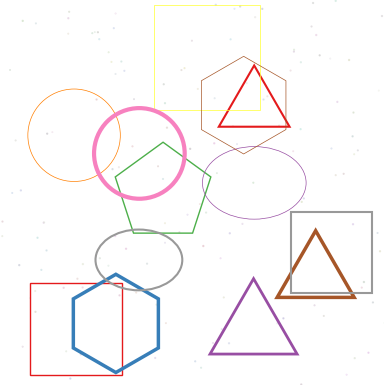[{"shape": "square", "thickness": 1, "radius": 0.6, "center": [0.198, 0.146]}, {"shape": "triangle", "thickness": 1.5, "radius": 0.53, "center": [0.66, 0.724]}, {"shape": "hexagon", "thickness": 2.5, "radius": 0.64, "center": [0.301, 0.16]}, {"shape": "pentagon", "thickness": 1, "radius": 0.65, "center": [0.424, 0.5]}, {"shape": "triangle", "thickness": 2, "radius": 0.65, "center": [0.659, 0.146]}, {"shape": "oval", "thickness": 0.5, "radius": 0.67, "center": [0.66, 0.525]}, {"shape": "circle", "thickness": 0.5, "radius": 0.6, "center": [0.192, 0.649]}, {"shape": "square", "thickness": 0.5, "radius": 0.69, "center": [0.539, 0.851]}, {"shape": "hexagon", "thickness": 0.5, "radius": 0.63, "center": [0.633, 0.727]}, {"shape": "triangle", "thickness": 2.5, "radius": 0.58, "center": [0.82, 0.285]}, {"shape": "circle", "thickness": 3, "radius": 0.59, "center": [0.362, 0.601]}, {"shape": "square", "thickness": 1.5, "radius": 0.53, "center": [0.861, 0.344]}, {"shape": "oval", "thickness": 1.5, "radius": 0.56, "center": [0.361, 0.325]}]